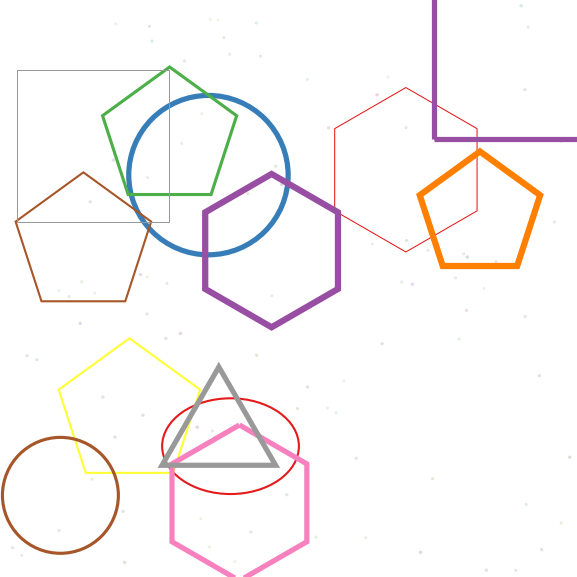[{"shape": "hexagon", "thickness": 0.5, "radius": 0.71, "center": [0.703, 0.705]}, {"shape": "oval", "thickness": 1, "radius": 0.59, "center": [0.399, 0.227]}, {"shape": "circle", "thickness": 2.5, "radius": 0.69, "center": [0.361, 0.696]}, {"shape": "pentagon", "thickness": 1.5, "radius": 0.61, "center": [0.294, 0.761]}, {"shape": "square", "thickness": 2.5, "radius": 0.64, "center": [0.879, 0.887]}, {"shape": "hexagon", "thickness": 3, "radius": 0.66, "center": [0.47, 0.565]}, {"shape": "pentagon", "thickness": 3, "radius": 0.55, "center": [0.831, 0.627]}, {"shape": "pentagon", "thickness": 1, "radius": 0.64, "center": [0.224, 0.285]}, {"shape": "pentagon", "thickness": 1, "radius": 0.62, "center": [0.144, 0.577]}, {"shape": "circle", "thickness": 1.5, "radius": 0.5, "center": [0.105, 0.141]}, {"shape": "hexagon", "thickness": 2.5, "radius": 0.67, "center": [0.415, 0.128]}, {"shape": "triangle", "thickness": 2.5, "radius": 0.57, "center": [0.379, 0.25]}, {"shape": "square", "thickness": 0.5, "radius": 0.66, "center": [0.161, 0.746]}]